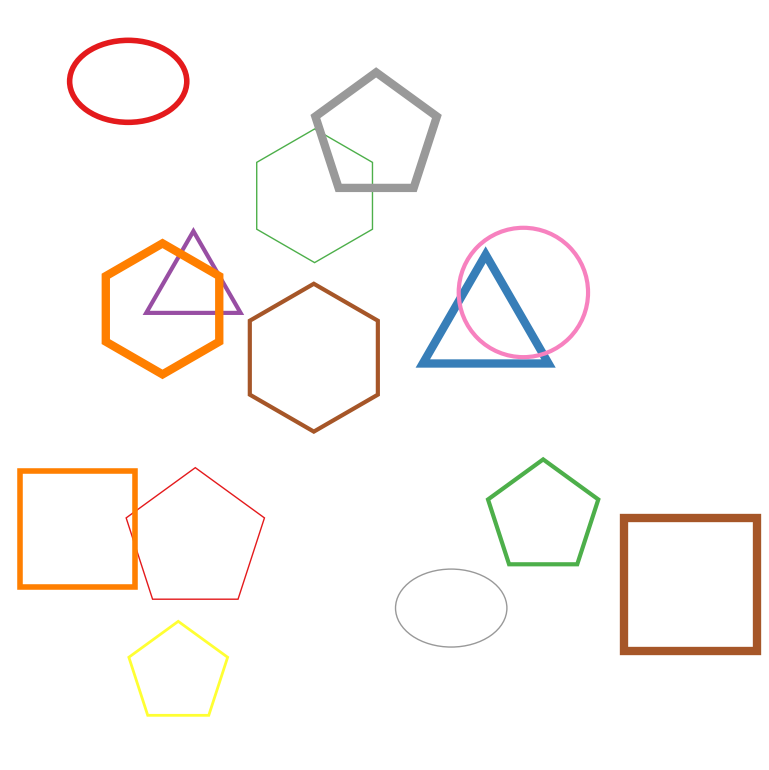[{"shape": "oval", "thickness": 2, "radius": 0.38, "center": [0.167, 0.894]}, {"shape": "pentagon", "thickness": 0.5, "radius": 0.47, "center": [0.254, 0.298]}, {"shape": "triangle", "thickness": 3, "radius": 0.47, "center": [0.631, 0.575]}, {"shape": "hexagon", "thickness": 0.5, "radius": 0.43, "center": [0.409, 0.746]}, {"shape": "pentagon", "thickness": 1.5, "radius": 0.38, "center": [0.705, 0.328]}, {"shape": "triangle", "thickness": 1.5, "radius": 0.35, "center": [0.251, 0.629]}, {"shape": "hexagon", "thickness": 3, "radius": 0.43, "center": [0.211, 0.599]}, {"shape": "square", "thickness": 2, "radius": 0.37, "center": [0.1, 0.313]}, {"shape": "pentagon", "thickness": 1, "radius": 0.34, "center": [0.231, 0.126]}, {"shape": "hexagon", "thickness": 1.5, "radius": 0.48, "center": [0.408, 0.535]}, {"shape": "square", "thickness": 3, "radius": 0.43, "center": [0.897, 0.241]}, {"shape": "circle", "thickness": 1.5, "radius": 0.42, "center": [0.68, 0.62]}, {"shape": "pentagon", "thickness": 3, "radius": 0.41, "center": [0.488, 0.823]}, {"shape": "oval", "thickness": 0.5, "radius": 0.36, "center": [0.586, 0.21]}]